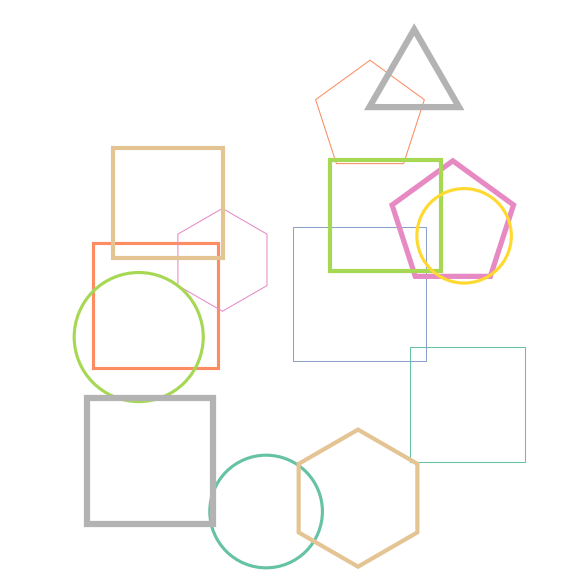[{"shape": "square", "thickness": 0.5, "radius": 0.5, "center": [0.809, 0.299]}, {"shape": "circle", "thickness": 1.5, "radius": 0.49, "center": [0.461, 0.113]}, {"shape": "pentagon", "thickness": 0.5, "radius": 0.49, "center": [0.641, 0.796]}, {"shape": "square", "thickness": 1.5, "radius": 0.54, "center": [0.269, 0.47]}, {"shape": "square", "thickness": 0.5, "radius": 0.58, "center": [0.622, 0.49]}, {"shape": "pentagon", "thickness": 2.5, "radius": 0.55, "center": [0.784, 0.61]}, {"shape": "hexagon", "thickness": 0.5, "radius": 0.45, "center": [0.385, 0.549]}, {"shape": "circle", "thickness": 1.5, "radius": 0.56, "center": [0.24, 0.415]}, {"shape": "square", "thickness": 2, "radius": 0.48, "center": [0.668, 0.626]}, {"shape": "circle", "thickness": 1.5, "radius": 0.41, "center": [0.804, 0.591]}, {"shape": "hexagon", "thickness": 2, "radius": 0.59, "center": [0.62, 0.137]}, {"shape": "square", "thickness": 2, "radius": 0.48, "center": [0.291, 0.647]}, {"shape": "triangle", "thickness": 3, "radius": 0.45, "center": [0.717, 0.858]}, {"shape": "square", "thickness": 3, "radius": 0.55, "center": [0.26, 0.201]}]